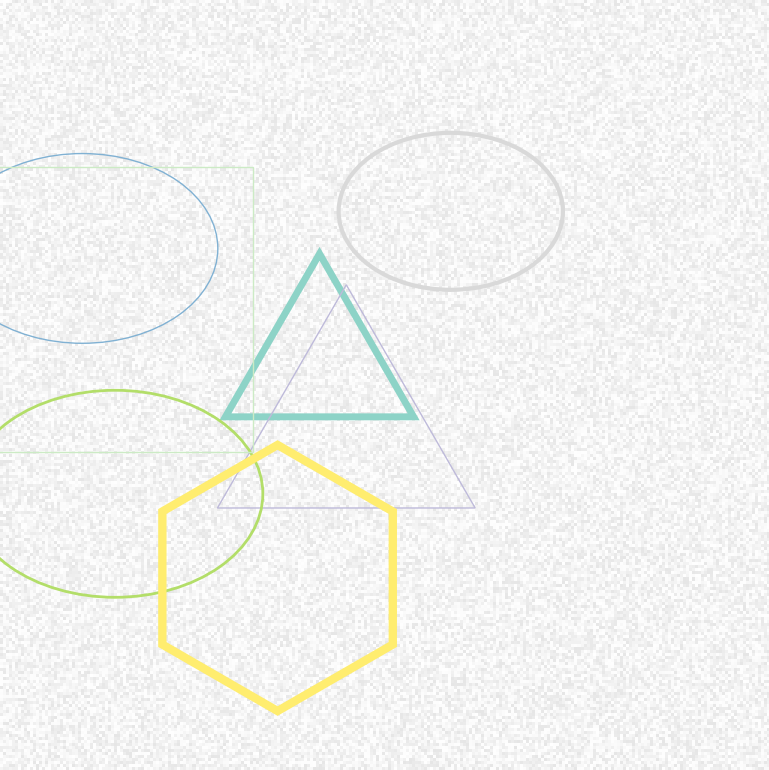[{"shape": "triangle", "thickness": 2.5, "radius": 0.71, "center": [0.415, 0.529]}, {"shape": "triangle", "thickness": 0.5, "radius": 0.97, "center": [0.45, 0.437]}, {"shape": "oval", "thickness": 0.5, "radius": 0.88, "center": [0.107, 0.677]}, {"shape": "oval", "thickness": 1, "radius": 0.96, "center": [0.149, 0.359]}, {"shape": "oval", "thickness": 1.5, "radius": 0.73, "center": [0.585, 0.726]}, {"shape": "square", "thickness": 0.5, "radius": 0.92, "center": [0.143, 0.598]}, {"shape": "hexagon", "thickness": 3, "radius": 0.86, "center": [0.36, 0.249]}]